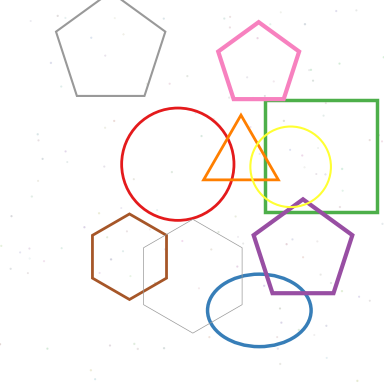[{"shape": "circle", "thickness": 2, "radius": 0.73, "center": [0.462, 0.573]}, {"shape": "oval", "thickness": 2.5, "radius": 0.67, "center": [0.674, 0.194]}, {"shape": "square", "thickness": 2.5, "radius": 0.73, "center": [0.834, 0.595]}, {"shape": "pentagon", "thickness": 3, "radius": 0.67, "center": [0.787, 0.347]}, {"shape": "triangle", "thickness": 2, "radius": 0.56, "center": [0.626, 0.589]}, {"shape": "circle", "thickness": 1.5, "radius": 0.52, "center": [0.755, 0.567]}, {"shape": "hexagon", "thickness": 2, "radius": 0.56, "center": [0.336, 0.333]}, {"shape": "pentagon", "thickness": 3, "radius": 0.55, "center": [0.672, 0.832]}, {"shape": "pentagon", "thickness": 1.5, "radius": 0.75, "center": [0.287, 0.872]}, {"shape": "hexagon", "thickness": 0.5, "radius": 0.74, "center": [0.501, 0.283]}]